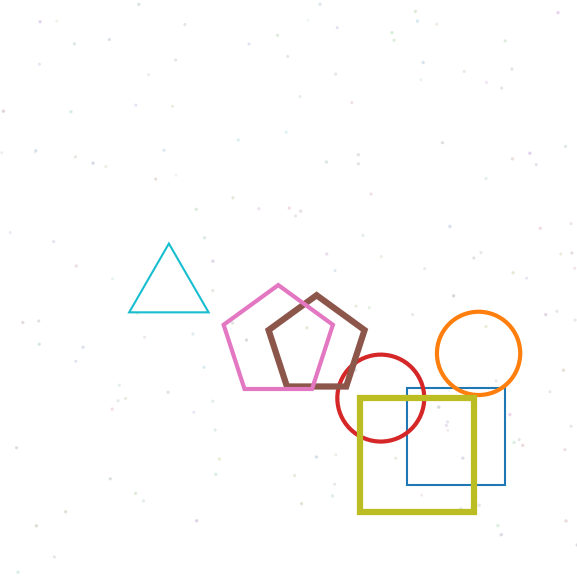[{"shape": "square", "thickness": 1, "radius": 0.42, "center": [0.789, 0.244]}, {"shape": "circle", "thickness": 2, "radius": 0.36, "center": [0.829, 0.387]}, {"shape": "circle", "thickness": 2, "radius": 0.38, "center": [0.659, 0.31]}, {"shape": "pentagon", "thickness": 3, "radius": 0.44, "center": [0.548, 0.401]}, {"shape": "pentagon", "thickness": 2, "radius": 0.5, "center": [0.482, 0.406]}, {"shape": "square", "thickness": 3, "radius": 0.49, "center": [0.722, 0.212]}, {"shape": "triangle", "thickness": 1, "radius": 0.4, "center": [0.292, 0.498]}]